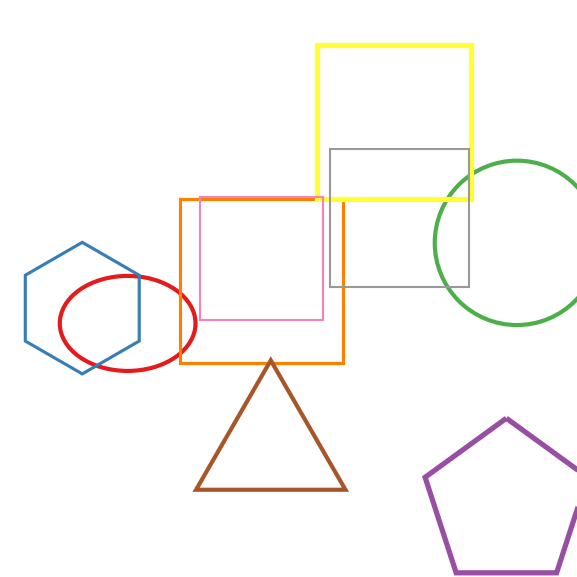[{"shape": "oval", "thickness": 2, "radius": 0.59, "center": [0.221, 0.439]}, {"shape": "hexagon", "thickness": 1.5, "radius": 0.57, "center": [0.142, 0.466]}, {"shape": "circle", "thickness": 2, "radius": 0.71, "center": [0.895, 0.579]}, {"shape": "pentagon", "thickness": 2.5, "radius": 0.74, "center": [0.877, 0.127]}, {"shape": "square", "thickness": 1.5, "radius": 0.71, "center": [0.453, 0.513]}, {"shape": "square", "thickness": 2.5, "radius": 0.67, "center": [0.683, 0.788]}, {"shape": "triangle", "thickness": 2, "radius": 0.75, "center": [0.469, 0.226]}, {"shape": "square", "thickness": 1, "radius": 0.53, "center": [0.452, 0.551]}, {"shape": "square", "thickness": 1, "radius": 0.6, "center": [0.691, 0.621]}]